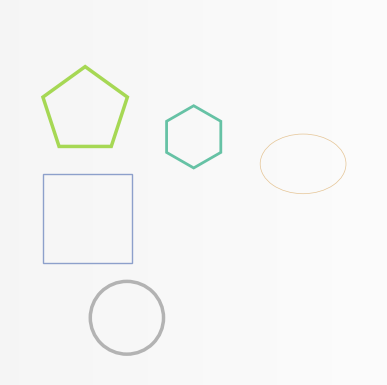[{"shape": "hexagon", "thickness": 2, "radius": 0.4, "center": [0.5, 0.645]}, {"shape": "square", "thickness": 1, "radius": 0.58, "center": [0.226, 0.432]}, {"shape": "pentagon", "thickness": 2.5, "radius": 0.57, "center": [0.22, 0.712]}, {"shape": "oval", "thickness": 0.5, "radius": 0.55, "center": [0.782, 0.574]}, {"shape": "circle", "thickness": 2.5, "radius": 0.47, "center": [0.328, 0.175]}]